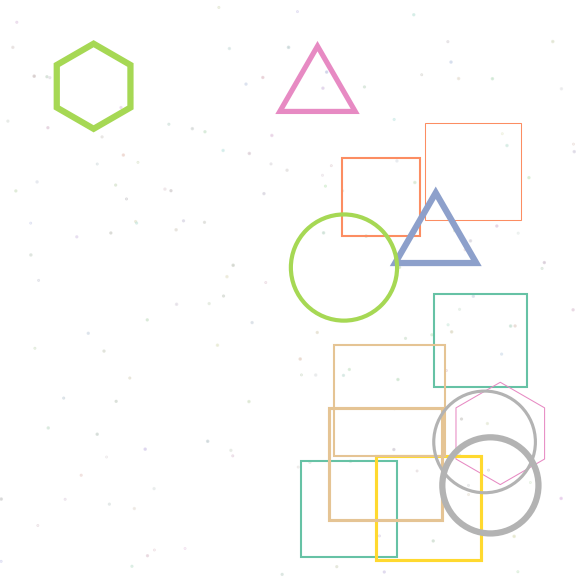[{"shape": "square", "thickness": 1, "radius": 0.42, "center": [0.604, 0.118]}, {"shape": "square", "thickness": 1, "radius": 0.4, "center": [0.832, 0.41]}, {"shape": "square", "thickness": 0.5, "radius": 0.42, "center": [0.819, 0.702]}, {"shape": "square", "thickness": 1, "radius": 0.34, "center": [0.66, 0.658]}, {"shape": "triangle", "thickness": 3, "radius": 0.41, "center": [0.755, 0.584]}, {"shape": "triangle", "thickness": 2.5, "radius": 0.38, "center": [0.55, 0.844]}, {"shape": "hexagon", "thickness": 0.5, "radius": 0.44, "center": [0.866, 0.249]}, {"shape": "hexagon", "thickness": 3, "radius": 0.37, "center": [0.162, 0.85]}, {"shape": "circle", "thickness": 2, "radius": 0.46, "center": [0.596, 0.536]}, {"shape": "square", "thickness": 1.5, "radius": 0.45, "center": [0.742, 0.119]}, {"shape": "square", "thickness": 1.5, "radius": 0.49, "center": [0.668, 0.195]}, {"shape": "square", "thickness": 1, "radius": 0.48, "center": [0.674, 0.306]}, {"shape": "circle", "thickness": 3, "radius": 0.42, "center": [0.849, 0.159]}, {"shape": "circle", "thickness": 1.5, "radius": 0.44, "center": [0.839, 0.234]}]